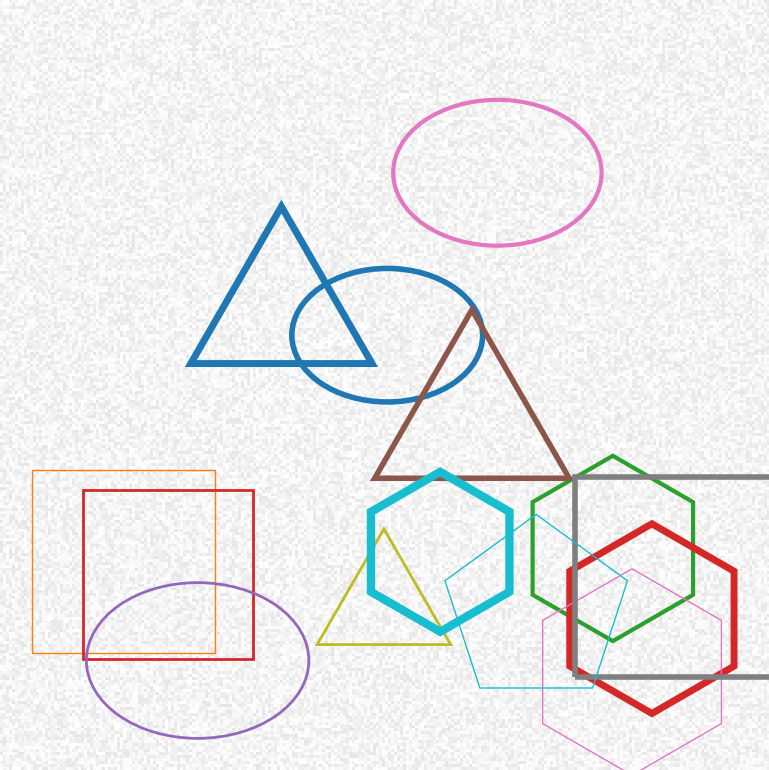[{"shape": "oval", "thickness": 2, "radius": 0.62, "center": [0.503, 0.565]}, {"shape": "triangle", "thickness": 2.5, "radius": 0.68, "center": [0.365, 0.596]}, {"shape": "square", "thickness": 0.5, "radius": 0.59, "center": [0.161, 0.271]}, {"shape": "hexagon", "thickness": 1.5, "radius": 0.6, "center": [0.796, 0.288]}, {"shape": "hexagon", "thickness": 2.5, "radius": 0.62, "center": [0.847, 0.197]}, {"shape": "square", "thickness": 1, "radius": 0.55, "center": [0.219, 0.254]}, {"shape": "oval", "thickness": 1, "radius": 0.72, "center": [0.257, 0.142]}, {"shape": "triangle", "thickness": 2, "radius": 0.73, "center": [0.613, 0.452]}, {"shape": "hexagon", "thickness": 0.5, "radius": 0.67, "center": [0.821, 0.127]}, {"shape": "oval", "thickness": 1.5, "radius": 0.68, "center": [0.646, 0.776]}, {"shape": "square", "thickness": 2, "radius": 0.65, "center": [0.878, 0.251]}, {"shape": "triangle", "thickness": 1, "radius": 0.5, "center": [0.499, 0.213]}, {"shape": "hexagon", "thickness": 3, "radius": 0.52, "center": [0.572, 0.283]}, {"shape": "pentagon", "thickness": 0.5, "radius": 0.62, "center": [0.696, 0.207]}]